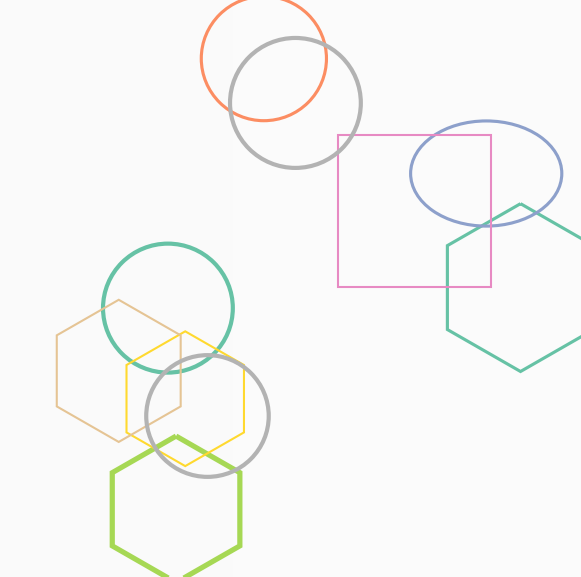[{"shape": "hexagon", "thickness": 1.5, "radius": 0.73, "center": [0.896, 0.501]}, {"shape": "circle", "thickness": 2, "radius": 0.56, "center": [0.289, 0.466]}, {"shape": "circle", "thickness": 1.5, "radius": 0.54, "center": [0.454, 0.898]}, {"shape": "oval", "thickness": 1.5, "radius": 0.65, "center": [0.836, 0.699]}, {"shape": "square", "thickness": 1, "radius": 0.66, "center": [0.713, 0.634]}, {"shape": "hexagon", "thickness": 2.5, "radius": 0.63, "center": [0.303, 0.117]}, {"shape": "hexagon", "thickness": 1, "radius": 0.58, "center": [0.319, 0.309]}, {"shape": "hexagon", "thickness": 1, "radius": 0.62, "center": [0.204, 0.357]}, {"shape": "circle", "thickness": 2, "radius": 0.56, "center": [0.508, 0.821]}, {"shape": "circle", "thickness": 2, "radius": 0.53, "center": [0.357, 0.279]}]